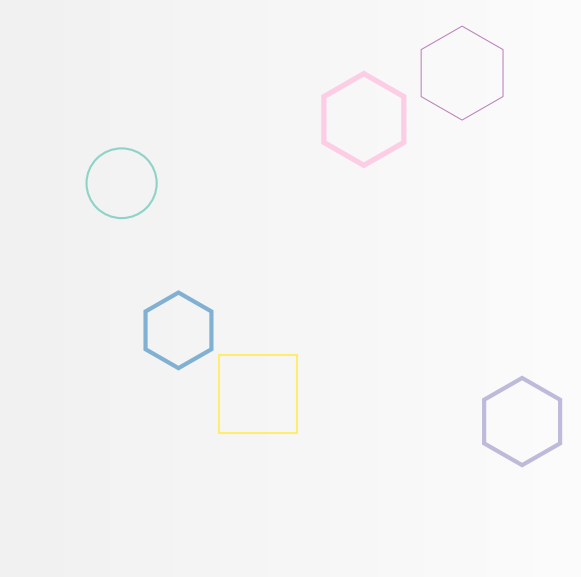[{"shape": "circle", "thickness": 1, "radius": 0.3, "center": [0.209, 0.682]}, {"shape": "hexagon", "thickness": 2, "radius": 0.38, "center": [0.898, 0.269]}, {"shape": "hexagon", "thickness": 2, "radius": 0.33, "center": [0.307, 0.427]}, {"shape": "hexagon", "thickness": 2.5, "radius": 0.4, "center": [0.626, 0.792]}, {"shape": "hexagon", "thickness": 0.5, "radius": 0.41, "center": [0.795, 0.873]}, {"shape": "square", "thickness": 1, "radius": 0.34, "center": [0.444, 0.316]}]